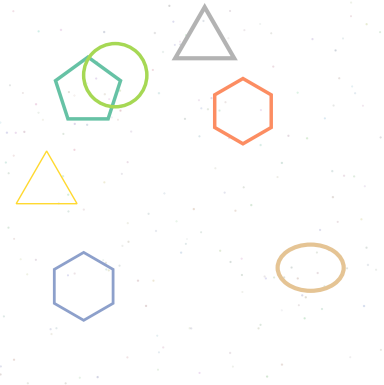[{"shape": "pentagon", "thickness": 2.5, "radius": 0.44, "center": [0.229, 0.763]}, {"shape": "hexagon", "thickness": 2.5, "radius": 0.42, "center": [0.631, 0.711]}, {"shape": "hexagon", "thickness": 2, "radius": 0.44, "center": [0.217, 0.256]}, {"shape": "circle", "thickness": 2.5, "radius": 0.41, "center": [0.299, 0.805]}, {"shape": "triangle", "thickness": 1, "radius": 0.46, "center": [0.121, 0.517]}, {"shape": "oval", "thickness": 3, "radius": 0.43, "center": [0.807, 0.305]}, {"shape": "triangle", "thickness": 3, "radius": 0.44, "center": [0.532, 0.893]}]